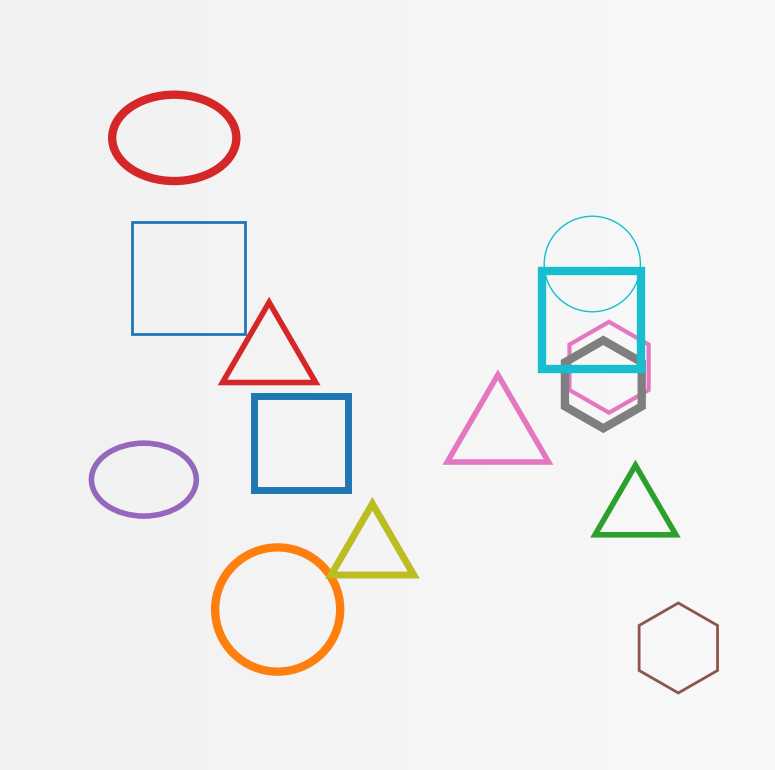[{"shape": "square", "thickness": 1, "radius": 0.36, "center": [0.243, 0.64]}, {"shape": "square", "thickness": 2.5, "radius": 0.31, "center": [0.388, 0.425]}, {"shape": "circle", "thickness": 3, "radius": 0.4, "center": [0.358, 0.208]}, {"shape": "triangle", "thickness": 2, "radius": 0.3, "center": [0.82, 0.336]}, {"shape": "oval", "thickness": 3, "radius": 0.4, "center": [0.225, 0.821]}, {"shape": "triangle", "thickness": 2, "radius": 0.35, "center": [0.347, 0.538]}, {"shape": "oval", "thickness": 2, "radius": 0.34, "center": [0.186, 0.377]}, {"shape": "hexagon", "thickness": 1, "radius": 0.29, "center": [0.875, 0.158]}, {"shape": "triangle", "thickness": 2, "radius": 0.38, "center": [0.642, 0.438]}, {"shape": "hexagon", "thickness": 1.5, "radius": 0.29, "center": [0.786, 0.523]}, {"shape": "hexagon", "thickness": 3, "radius": 0.29, "center": [0.778, 0.501]}, {"shape": "triangle", "thickness": 2.5, "radius": 0.31, "center": [0.481, 0.284]}, {"shape": "square", "thickness": 3, "radius": 0.32, "center": [0.763, 0.584]}, {"shape": "circle", "thickness": 0.5, "radius": 0.31, "center": [0.764, 0.657]}]